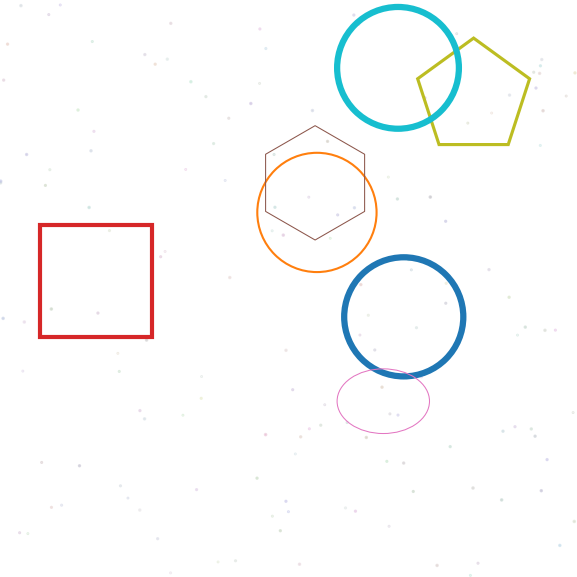[{"shape": "circle", "thickness": 3, "radius": 0.52, "center": [0.699, 0.45]}, {"shape": "circle", "thickness": 1, "radius": 0.52, "center": [0.549, 0.631]}, {"shape": "square", "thickness": 2, "radius": 0.48, "center": [0.166, 0.513]}, {"shape": "hexagon", "thickness": 0.5, "radius": 0.49, "center": [0.546, 0.683]}, {"shape": "oval", "thickness": 0.5, "radius": 0.4, "center": [0.664, 0.304]}, {"shape": "pentagon", "thickness": 1.5, "radius": 0.51, "center": [0.82, 0.831]}, {"shape": "circle", "thickness": 3, "radius": 0.53, "center": [0.689, 0.882]}]